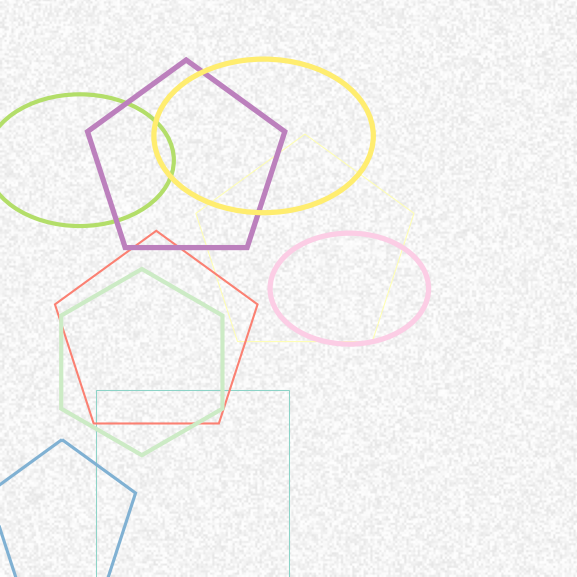[{"shape": "square", "thickness": 0.5, "radius": 0.84, "center": [0.333, 0.156]}, {"shape": "pentagon", "thickness": 0.5, "radius": 0.99, "center": [0.528, 0.568]}, {"shape": "pentagon", "thickness": 1, "radius": 0.92, "center": [0.271, 0.415]}, {"shape": "pentagon", "thickness": 1.5, "radius": 0.67, "center": [0.107, 0.104]}, {"shape": "oval", "thickness": 2, "radius": 0.81, "center": [0.138, 0.722]}, {"shape": "oval", "thickness": 2.5, "radius": 0.69, "center": [0.605, 0.499]}, {"shape": "pentagon", "thickness": 2.5, "radius": 0.9, "center": [0.322, 0.716]}, {"shape": "hexagon", "thickness": 2, "radius": 0.81, "center": [0.246, 0.372]}, {"shape": "oval", "thickness": 2.5, "radius": 0.95, "center": [0.456, 0.764]}]